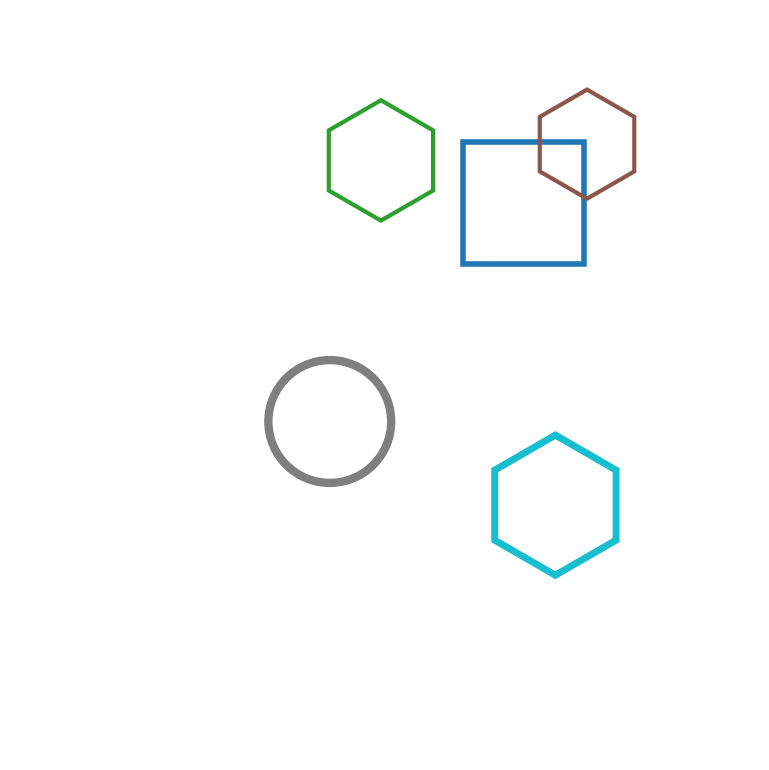[{"shape": "square", "thickness": 2, "radius": 0.39, "center": [0.68, 0.736]}, {"shape": "hexagon", "thickness": 1.5, "radius": 0.39, "center": [0.495, 0.792]}, {"shape": "hexagon", "thickness": 1.5, "radius": 0.35, "center": [0.762, 0.813]}, {"shape": "circle", "thickness": 3, "radius": 0.4, "center": [0.428, 0.453]}, {"shape": "hexagon", "thickness": 2.5, "radius": 0.45, "center": [0.721, 0.344]}]